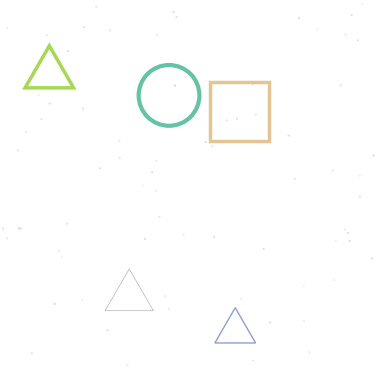[{"shape": "circle", "thickness": 3, "radius": 0.39, "center": [0.439, 0.752]}, {"shape": "triangle", "thickness": 1, "radius": 0.31, "center": [0.611, 0.14]}, {"shape": "triangle", "thickness": 2.5, "radius": 0.36, "center": [0.128, 0.808]}, {"shape": "square", "thickness": 2.5, "radius": 0.38, "center": [0.623, 0.71]}, {"shape": "triangle", "thickness": 0.5, "radius": 0.36, "center": [0.336, 0.229]}]